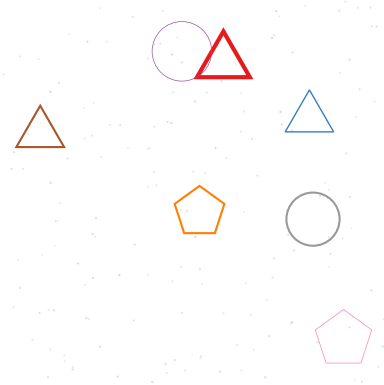[{"shape": "triangle", "thickness": 3, "radius": 0.4, "center": [0.58, 0.839]}, {"shape": "triangle", "thickness": 1, "radius": 0.36, "center": [0.804, 0.694]}, {"shape": "circle", "thickness": 0.5, "radius": 0.39, "center": [0.472, 0.867]}, {"shape": "pentagon", "thickness": 1.5, "radius": 0.34, "center": [0.518, 0.449]}, {"shape": "triangle", "thickness": 1.5, "radius": 0.36, "center": [0.104, 0.654]}, {"shape": "pentagon", "thickness": 0.5, "radius": 0.39, "center": [0.892, 0.119]}, {"shape": "circle", "thickness": 1.5, "radius": 0.35, "center": [0.813, 0.431]}]